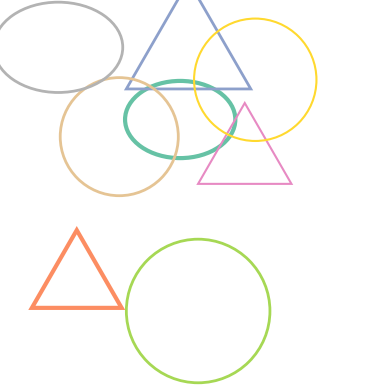[{"shape": "oval", "thickness": 3, "radius": 0.72, "center": [0.468, 0.69]}, {"shape": "triangle", "thickness": 3, "radius": 0.67, "center": [0.199, 0.268]}, {"shape": "triangle", "thickness": 2, "radius": 0.93, "center": [0.49, 0.862]}, {"shape": "triangle", "thickness": 1.5, "radius": 0.7, "center": [0.636, 0.592]}, {"shape": "circle", "thickness": 2, "radius": 0.93, "center": [0.515, 0.192]}, {"shape": "circle", "thickness": 1.5, "radius": 0.79, "center": [0.663, 0.793]}, {"shape": "circle", "thickness": 2, "radius": 0.77, "center": [0.31, 0.645]}, {"shape": "oval", "thickness": 2, "radius": 0.84, "center": [0.151, 0.877]}]